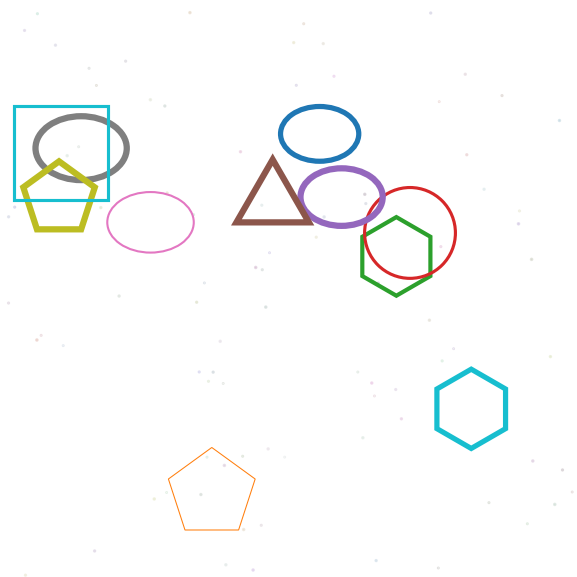[{"shape": "oval", "thickness": 2.5, "radius": 0.34, "center": [0.554, 0.767]}, {"shape": "pentagon", "thickness": 0.5, "radius": 0.39, "center": [0.367, 0.145]}, {"shape": "hexagon", "thickness": 2, "radius": 0.34, "center": [0.686, 0.555]}, {"shape": "circle", "thickness": 1.5, "radius": 0.39, "center": [0.71, 0.596]}, {"shape": "oval", "thickness": 3, "radius": 0.36, "center": [0.592, 0.658]}, {"shape": "triangle", "thickness": 3, "radius": 0.36, "center": [0.472, 0.65]}, {"shape": "oval", "thickness": 1, "radius": 0.37, "center": [0.261, 0.614]}, {"shape": "oval", "thickness": 3, "radius": 0.4, "center": [0.14, 0.743]}, {"shape": "pentagon", "thickness": 3, "radius": 0.33, "center": [0.102, 0.655]}, {"shape": "hexagon", "thickness": 2.5, "radius": 0.34, "center": [0.816, 0.291]}, {"shape": "square", "thickness": 1.5, "radius": 0.41, "center": [0.106, 0.734]}]